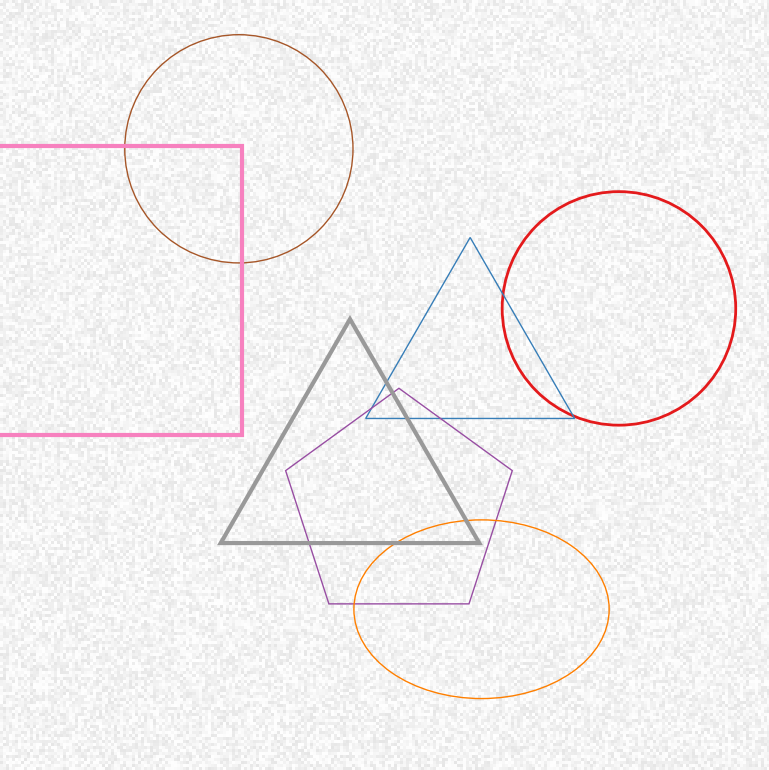[{"shape": "circle", "thickness": 1, "radius": 0.76, "center": [0.804, 0.599]}, {"shape": "triangle", "thickness": 0.5, "radius": 0.78, "center": [0.611, 0.535]}, {"shape": "pentagon", "thickness": 0.5, "radius": 0.77, "center": [0.518, 0.341]}, {"shape": "oval", "thickness": 0.5, "radius": 0.83, "center": [0.625, 0.209]}, {"shape": "circle", "thickness": 0.5, "radius": 0.74, "center": [0.31, 0.807]}, {"shape": "square", "thickness": 1.5, "radius": 0.94, "center": [0.128, 0.623]}, {"shape": "triangle", "thickness": 1.5, "radius": 0.97, "center": [0.455, 0.392]}]